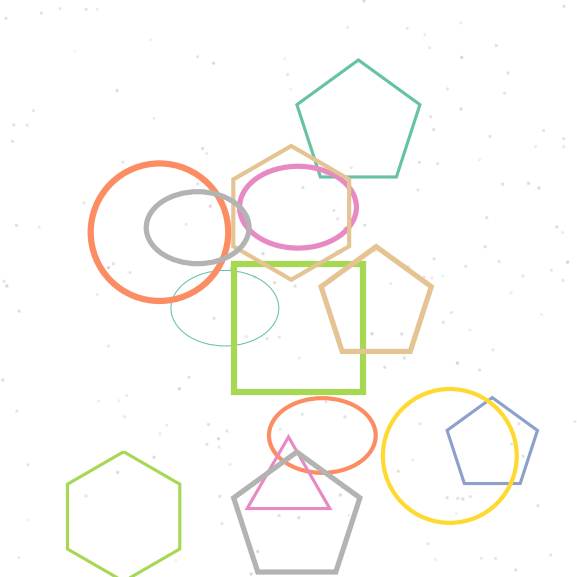[{"shape": "pentagon", "thickness": 1.5, "radius": 0.56, "center": [0.621, 0.783]}, {"shape": "oval", "thickness": 0.5, "radius": 0.47, "center": [0.389, 0.465]}, {"shape": "circle", "thickness": 3, "radius": 0.6, "center": [0.276, 0.597]}, {"shape": "oval", "thickness": 2, "radius": 0.46, "center": [0.558, 0.245]}, {"shape": "pentagon", "thickness": 1.5, "radius": 0.41, "center": [0.852, 0.228]}, {"shape": "triangle", "thickness": 1.5, "radius": 0.41, "center": [0.5, 0.16]}, {"shape": "oval", "thickness": 2.5, "radius": 0.51, "center": [0.516, 0.64]}, {"shape": "hexagon", "thickness": 1.5, "radius": 0.56, "center": [0.214, 0.105]}, {"shape": "square", "thickness": 3, "radius": 0.56, "center": [0.517, 0.431]}, {"shape": "circle", "thickness": 2, "radius": 0.58, "center": [0.779, 0.21]}, {"shape": "hexagon", "thickness": 2, "radius": 0.58, "center": [0.504, 0.631]}, {"shape": "pentagon", "thickness": 2.5, "radius": 0.5, "center": [0.651, 0.472]}, {"shape": "oval", "thickness": 2.5, "radius": 0.45, "center": [0.342, 0.605]}, {"shape": "pentagon", "thickness": 2.5, "radius": 0.57, "center": [0.514, 0.102]}]